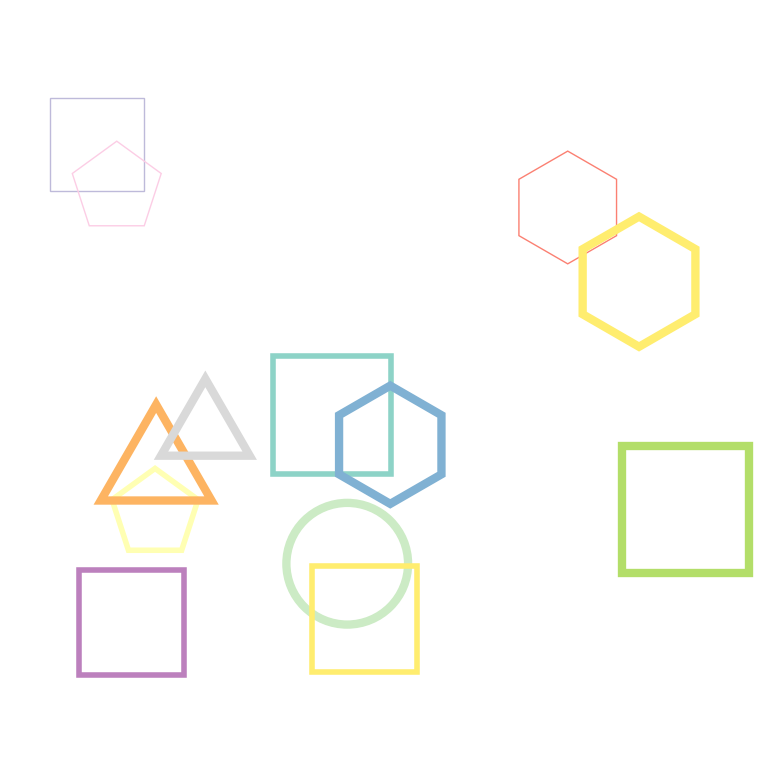[{"shape": "square", "thickness": 2, "radius": 0.38, "center": [0.431, 0.461]}, {"shape": "pentagon", "thickness": 2, "radius": 0.29, "center": [0.201, 0.333]}, {"shape": "square", "thickness": 0.5, "radius": 0.3, "center": [0.126, 0.813]}, {"shape": "hexagon", "thickness": 0.5, "radius": 0.37, "center": [0.737, 0.731]}, {"shape": "hexagon", "thickness": 3, "radius": 0.38, "center": [0.507, 0.422]}, {"shape": "triangle", "thickness": 3, "radius": 0.42, "center": [0.203, 0.392]}, {"shape": "square", "thickness": 3, "radius": 0.41, "center": [0.89, 0.338]}, {"shape": "pentagon", "thickness": 0.5, "radius": 0.3, "center": [0.152, 0.756]}, {"shape": "triangle", "thickness": 3, "radius": 0.33, "center": [0.267, 0.441]}, {"shape": "square", "thickness": 2, "radius": 0.34, "center": [0.17, 0.192]}, {"shape": "circle", "thickness": 3, "radius": 0.4, "center": [0.451, 0.268]}, {"shape": "square", "thickness": 2, "radius": 0.34, "center": [0.474, 0.196]}, {"shape": "hexagon", "thickness": 3, "radius": 0.42, "center": [0.83, 0.634]}]